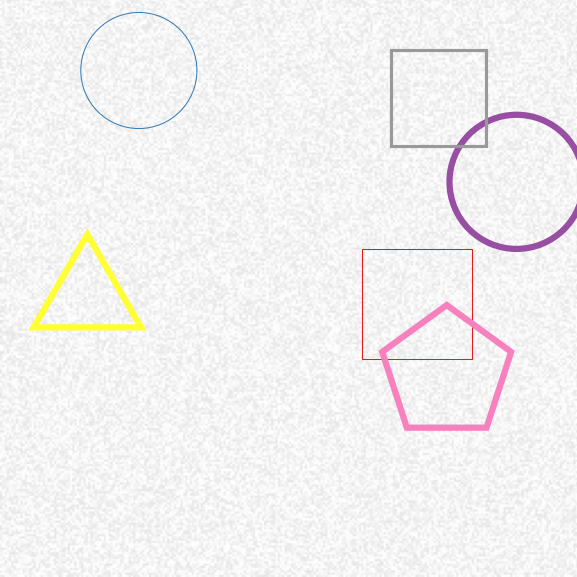[{"shape": "square", "thickness": 0.5, "radius": 0.48, "center": [0.722, 0.473]}, {"shape": "circle", "thickness": 0.5, "radius": 0.5, "center": [0.24, 0.877]}, {"shape": "circle", "thickness": 3, "radius": 0.58, "center": [0.894, 0.684]}, {"shape": "triangle", "thickness": 3, "radius": 0.54, "center": [0.151, 0.486]}, {"shape": "pentagon", "thickness": 3, "radius": 0.59, "center": [0.774, 0.354]}, {"shape": "square", "thickness": 1.5, "radius": 0.42, "center": [0.759, 0.829]}]